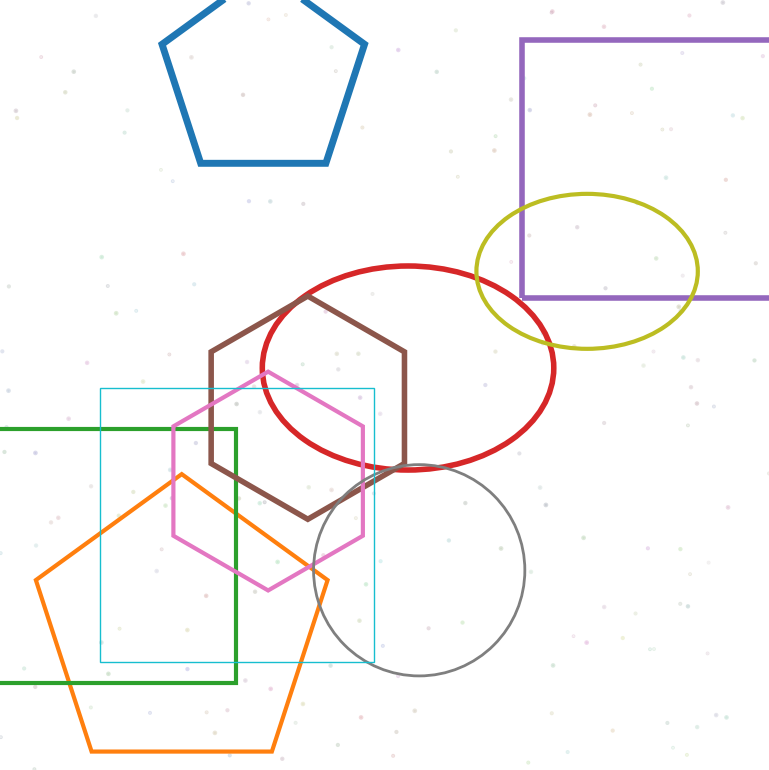[{"shape": "pentagon", "thickness": 2.5, "radius": 0.69, "center": [0.342, 0.9]}, {"shape": "pentagon", "thickness": 1.5, "radius": 1.0, "center": [0.236, 0.185]}, {"shape": "square", "thickness": 1.5, "radius": 0.83, "center": [0.141, 0.278]}, {"shape": "oval", "thickness": 2, "radius": 0.95, "center": [0.53, 0.522]}, {"shape": "square", "thickness": 2, "radius": 0.84, "center": [0.846, 0.78]}, {"shape": "hexagon", "thickness": 2, "radius": 0.72, "center": [0.4, 0.471]}, {"shape": "hexagon", "thickness": 1.5, "radius": 0.71, "center": [0.348, 0.375]}, {"shape": "circle", "thickness": 1, "radius": 0.69, "center": [0.544, 0.259]}, {"shape": "oval", "thickness": 1.5, "radius": 0.72, "center": [0.762, 0.648]}, {"shape": "square", "thickness": 0.5, "radius": 0.89, "center": [0.308, 0.319]}]